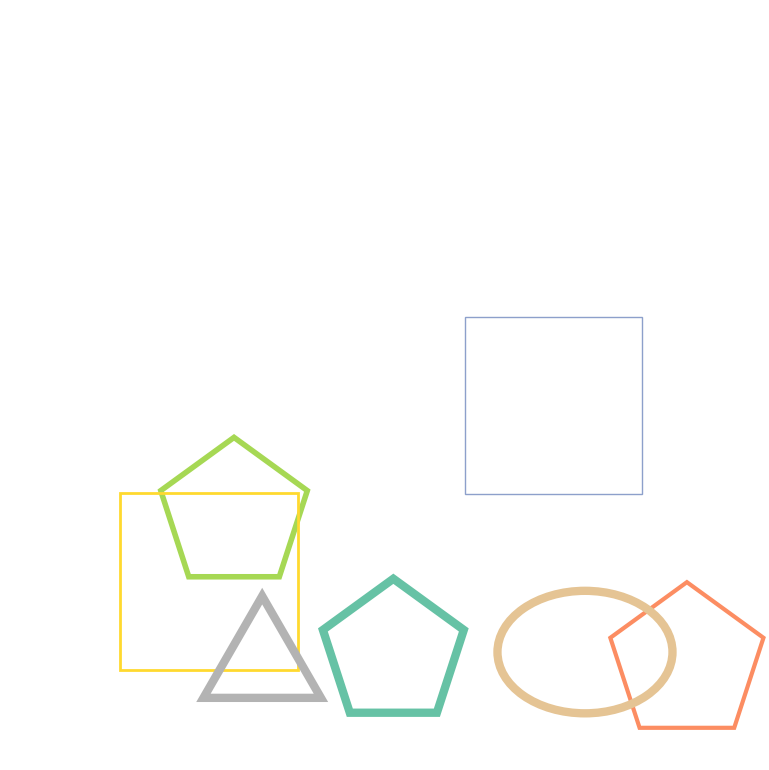[{"shape": "pentagon", "thickness": 3, "radius": 0.48, "center": [0.511, 0.152]}, {"shape": "pentagon", "thickness": 1.5, "radius": 0.52, "center": [0.892, 0.139]}, {"shape": "square", "thickness": 0.5, "radius": 0.57, "center": [0.719, 0.473]}, {"shape": "pentagon", "thickness": 2, "radius": 0.5, "center": [0.304, 0.332]}, {"shape": "square", "thickness": 1, "radius": 0.58, "center": [0.272, 0.245]}, {"shape": "oval", "thickness": 3, "radius": 0.57, "center": [0.76, 0.153]}, {"shape": "triangle", "thickness": 3, "radius": 0.44, "center": [0.341, 0.138]}]